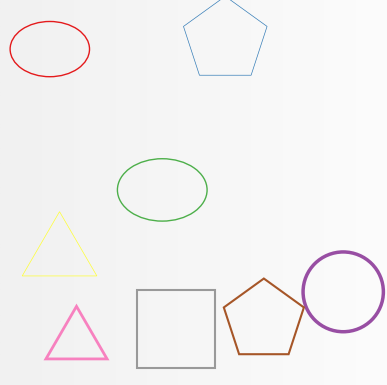[{"shape": "oval", "thickness": 1, "radius": 0.51, "center": [0.129, 0.872]}, {"shape": "pentagon", "thickness": 0.5, "radius": 0.57, "center": [0.581, 0.896]}, {"shape": "oval", "thickness": 1, "radius": 0.58, "center": [0.419, 0.507]}, {"shape": "circle", "thickness": 2.5, "radius": 0.52, "center": [0.886, 0.242]}, {"shape": "triangle", "thickness": 0.5, "radius": 0.56, "center": [0.154, 0.339]}, {"shape": "pentagon", "thickness": 1.5, "radius": 0.54, "center": [0.681, 0.168]}, {"shape": "triangle", "thickness": 2, "radius": 0.46, "center": [0.197, 0.113]}, {"shape": "square", "thickness": 1.5, "radius": 0.51, "center": [0.455, 0.146]}]